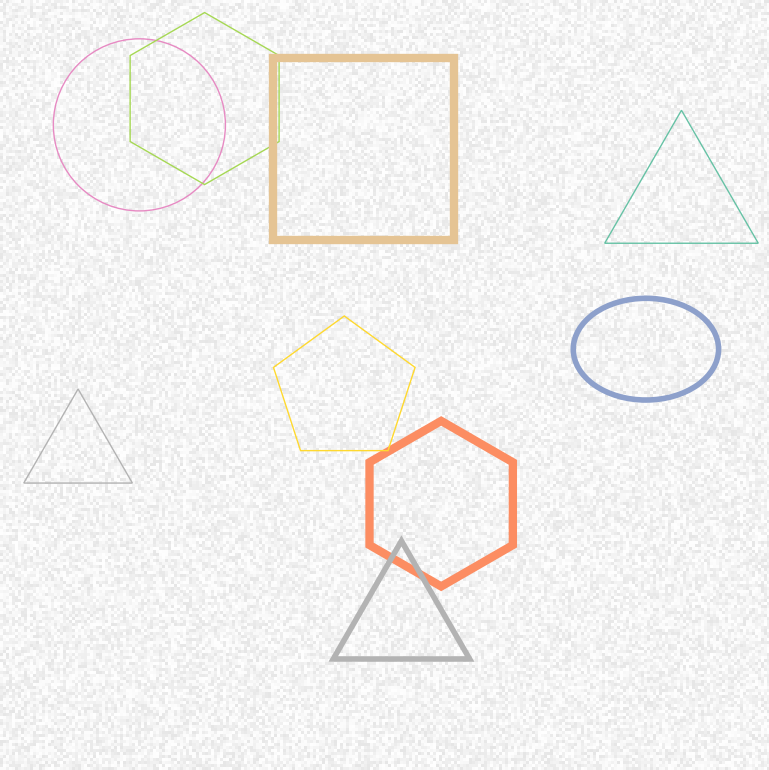[{"shape": "triangle", "thickness": 0.5, "radius": 0.58, "center": [0.885, 0.742]}, {"shape": "hexagon", "thickness": 3, "radius": 0.54, "center": [0.573, 0.346]}, {"shape": "oval", "thickness": 2, "radius": 0.47, "center": [0.839, 0.547]}, {"shape": "circle", "thickness": 0.5, "radius": 0.56, "center": [0.181, 0.838]}, {"shape": "hexagon", "thickness": 0.5, "radius": 0.56, "center": [0.266, 0.872]}, {"shape": "pentagon", "thickness": 0.5, "radius": 0.48, "center": [0.447, 0.493]}, {"shape": "square", "thickness": 3, "radius": 0.59, "center": [0.472, 0.806]}, {"shape": "triangle", "thickness": 0.5, "radius": 0.41, "center": [0.101, 0.413]}, {"shape": "triangle", "thickness": 2, "radius": 0.51, "center": [0.521, 0.195]}]